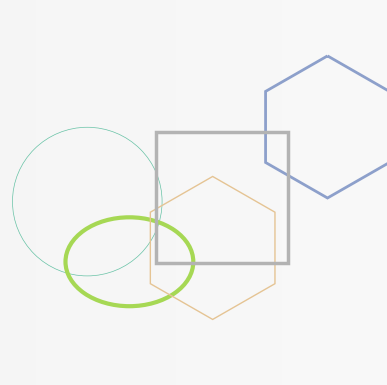[{"shape": "circle", "thickness": 0.5, "radius": 0.97, "center": [0.225, 0.476]}, {"shape": "hexagon", "thickness": 2, "radius": 0.92, "center": [0.845, 0.67]}, {"shape": "oval", "thickness": 3, "radius": 0.82, "center": [0.334, 0.32]}, {"shape": "hexagon", "thickness": 1, "radius": 0.93, "center": [0.549, 0.356]}, {"shape": "square", "thickness": 2.5, "radius": 0.85, "center": [0.573, 0.487]}]